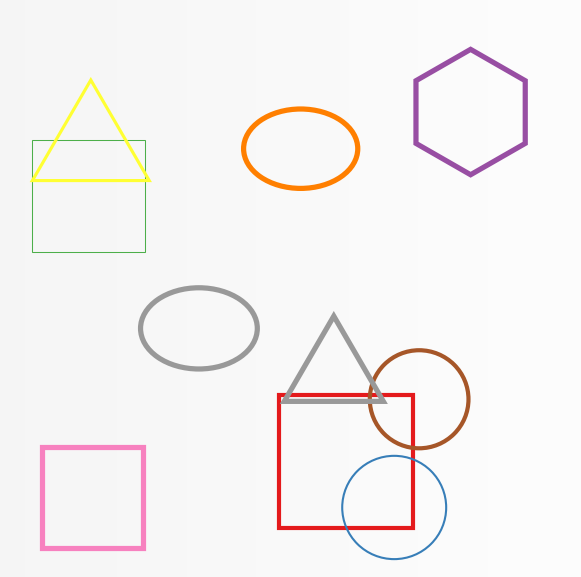[{"shape": "square", "thickness": 2, "radius": 0.58, "center": [0.595, 0.2]}, {"shape": "circle", "thickness": 1, "radius": 0.45, "center": [0.678, 0.12]}, {"shape": "square", "thickness": 0.5, "radius": 0.48, "center": [0.152, 0.659]}, {"shape": "hexagon", "thickness": 2.5, "radius": 0.54, "center": [0.81, 0.805]}, {"shape": "oval", "thickness": 2.5, "radius": 0.49, "center": [0.517, 0.742]}, {"shape": "triangle", "thickness": 1.5, "radius": 0.58, "center": [0.156, 0.744]}, {"shape": "circle", "thickness": 2, "radius": 0.42, "center": [0.721, 0.308]}, {"shape": "square", "thickness": 2.5, "radius": 0.44, "center": [0.159, 0.137]}, {"shape": "oval", "thickness": 2.5, "radius": 0.5, "center": [0.342, 0.431]}, {"shape": "triangle", "thickness": 2.5, "radius": 0.49, "center": [0.574, 0.353]}]